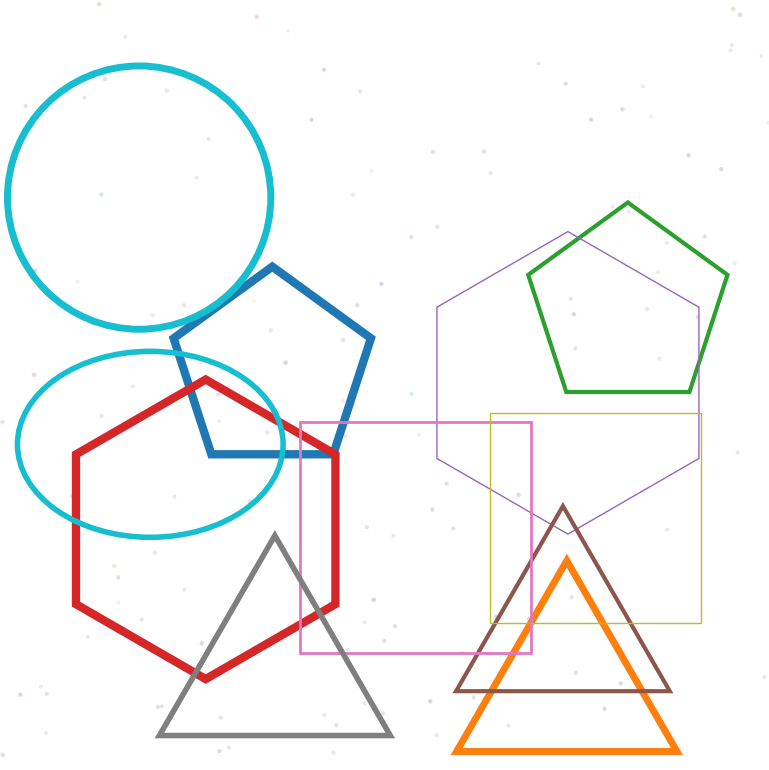[{"shape": "pentagon", "thickness": 3, "radius": 0.67, "center": [0.354, 0.519]}, {"shape": "triangle", "thickness": 2.5, "radius": 0.83, "center": [0.736, 0.107]}, {"shape": "pentagon", "thickness": 1.5, "radius": 0.68, "center": [0.815, 0.601]}, {"shape": "hexagon", "thickness": 3, "radius": 0.97, "center": [0.267, 0.313]}, {"shape": "hexagon", "thickness": 0.5, "radius": 0.98, "center": [0.738, 0.503]}, {"shape": "triangle", "thickness": 1.5, "radius": 0.8, "center": [0.731, 0.182]}, {"shape": "square", "thickness": 1, "radius": 0.75, "center": [0.54, 0.301]}, {"shape": "triangle", "thickness": 2, "radius": 0.87, "center": [0.357, 0.131]}, {"shape": "square", "thickness": 0.5, "radius": 0.68, "center": [0.774, 0.327]}, {"shape": "oval", "thickness": 2, "radius": 0.86, "center": [0.195, 0.423]}, {"shape": "circle", "thickness": 2.5, "radius": 0.85, "center": [0.181, 0.743]}]